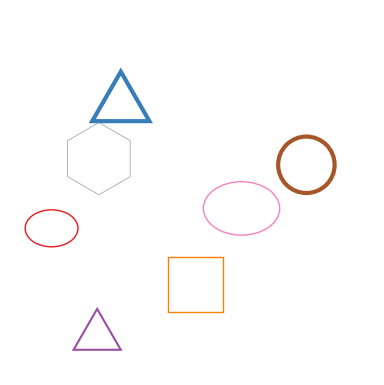[{"shape": "oval", "thickness": 1, "radius": 0.34, "center": [0.134, 0.407]}, {"shape": "triangle", "thickness": 3, "radius": 0.43, "center": [0.314, 0.728]}, {"shape": "triangle", "thickness": 1.5, "radius": 0.35, "center": [0.252, 0.127]}, {"shape": "square", "thickness": 1, "radius": 0.35, "center": [0.508, 0.261]}, {"shape": "circle", "thickness": 3, "radius": 0.37, "center": [0.796, 0.572]}, {"shape": "oval", "thickness": 1, "radius": 0.5, "center": [0.627, 0.459]}, {"shape": "hexagon", "thickness": 0.5, "radius": 0.47, "center": [0.257, 0.588]}]